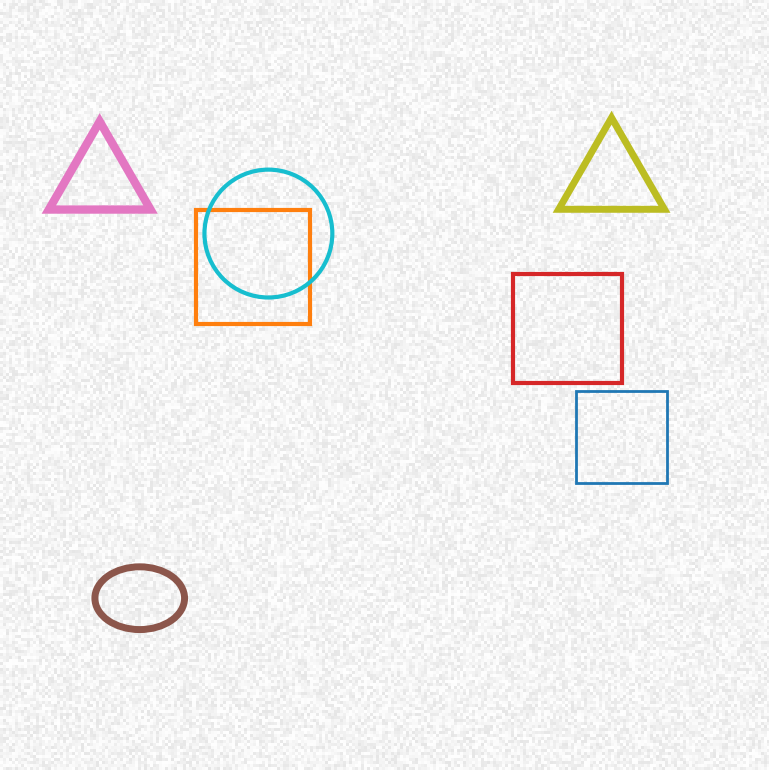[{"shape": "square", "thickness": 1, "radius": 0.3, "center": [0.807, 0.432]}, {"shape": "square", "thickness": 1.5, "radius": 0.37, "center": [0.328, 0.654]}, {"shape": "square", "thickness": 1.5, "radius": 0.35, "center": [0.737, 0.574]}, {"shape": "oval", "thickness": 2.5, "radius": 0.29, "center": [0.181, 0.223]}, {"shape": "triangle", "thickness": 3, "radius": 0.38, "center": [0.129, 0.766]}, {"shape": "triangle", "thickness": 2.5, "radius": 0.4, "center": [0.794, 0.768]}, {"shape": "circle", "thickness": 1.5, "radius": 0.42, "center": [0.349, 0.697]}]